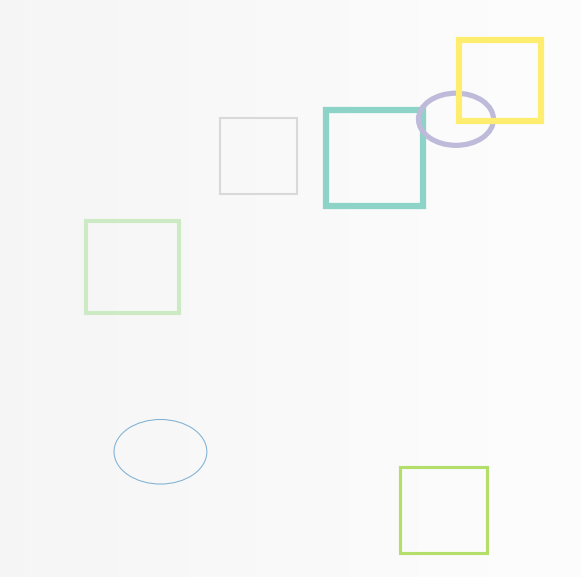[{"shape": "square", "thickness": 3, "radius": 0.42, "center": [0.645, 0.726]}, {"shape": "oval", "thickness": 2.5, "radius": 0.32, "center": [0.784, 0.793]}, {"shape": "oval", "thickness": 0.5, "radius": 0.4, "center": [0.276, 0.217]}, {"shape": "square", "thickness": 1.5, "radius": 0.37, "center": [0.763, 0.117]}, {"shape": "square", "thickness": 1, "radius": 0.33, "center": [0.445, 0.729]}, {"shape": "square", "thickness": 2, "radius": 0.4, "center": [0.229, 0.536]}, {"shape": "square", "thickness": 3, "radius": 0.35, "center": [0.86, 0.86]}]